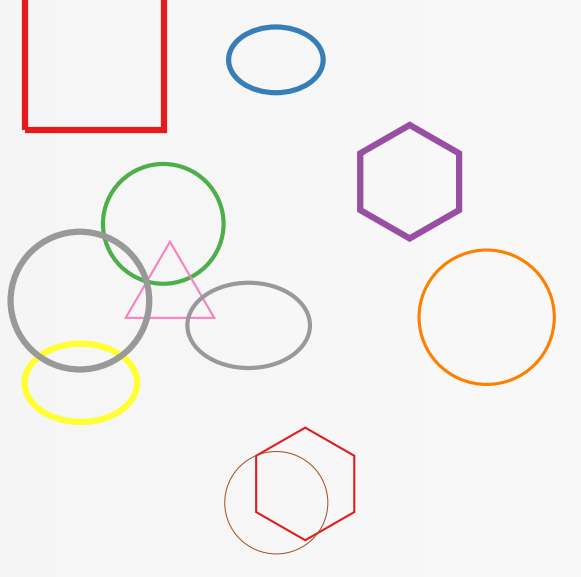[{"shape": "hexagon", "thickness": 1, "radius": 0.49, "center": [0.525, 0.161]}, {"shape": "square", "thickness": 3, "radius": 0.6, "center": [0.163, 0.893]}, {"shape": "oval", "thickness": 2.5, "radius": 0.41, "center": [0.475, 0.895]}, {"shape": "circle", "thickness": 2, "radius": 0.52, "center": [0.281, 0.611]}, {"shape": "hexagon", "thickness": 3, "radius": 0.49, "center": [0.705, 0.684]}, {"shape": "circle", "thickness": 1.5, "radius": 0.58, "center": [0.837, 0.45]}, {"shape": "oval", "thickness": 3, "radius": 0.48, "center": [0.139, 0.336]}, {"shape": "circle", "thickness": 0.5, "radius": 0.44, "center": [0.475, 0.129]}, {"shape": "triangle", "thickness": 1, "radius": 0.44, "center": [0.292, 0.493]}, {"shape": "oval", "thickness": 2, "radius": 0.53, "center": [0.428, 0.436]}, {"shape": "circle", "thickness": 3, "radius": 0.6, "center": [0.137, 0.479]}]